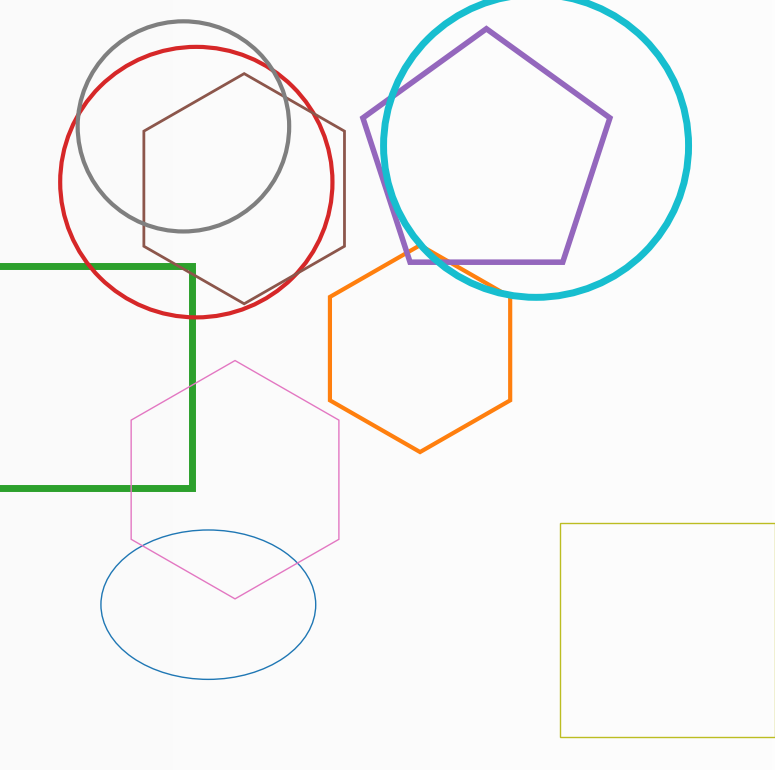[{"shape": "oval", "thickness": 0.5, "radius": 0.69, "center": [0.269, 0.215]}, {"shape": "hexagon", "thickness": 1.5, "radius": 0.67, "center": [0.542, 0.547]}, {"shape": "square", "thickness": 2.5, "radius": 0.72, "center": [0.104, 0.51]}, {"shape": "circle", "thickness": 1.5, "radius": 0.88, "center": [0.253, 0.763]}, {"shape": "pentagon", "thickness": 2, "radius": 0.84, "center": [0.628, 0.795]}, {"shape": "hexagon", "thickness": 1, "radius": 0.75, "center": [0.315, 0.755]}, {"shape": "hexagon", "thickness": 0.5, "radius": 0.77, "center": [0.303, 0.377]}, {"shape": "circle", "thickness": 1.5, "radius": 0.68, "center": [0.237, 0.836]}, {"shape": "square", "thickness": 0.5, "radius": 0.69, "center": [0.861, 0.181]}, {"shape": "circle", "thickness": 2.5, "radius": 0.98, "center": [0.692, 0.811]}]